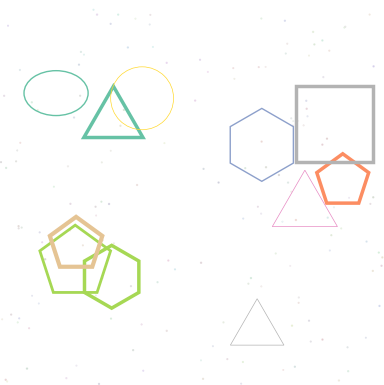[{"shape": "oval", "thickness": 1, "radius": 0.42, "center": [0.146, 0.758]}, {"shape": "triangle", "thickness": 2.5, "radius": 0.44, "center": [0.295, 0.687]}, {"shape": "pentagon", "thickness": 2.5, "radius": 0.35, "center": [0.89, 0.53]}, {"shape": "hexagon", "thickness": 1, "radius": 0.47, "center": [0.68, 0.624]}, {"shape": "triangle", "thickness": 0.5, "radius": 0.49, "center": [0.792, 0.46]}, {"shape": "hexagon", "thickness": 2.5, "radius": 0.41, "center": [0.29, 0.281]}, {"shape": "pentagon", "thickness": 2, "radius": 0.48, "center": [0.195, 0.319]}, {"shape": "circle", "thickness": 0.5, "radius": 0.41, "center": [0.369, 0.745]}, {"shape": "pentagon", "thickness": 3, "radius": 0.36, "center": [0.198, 0.365]}, {"shape": "square", "thickness": 2.5, "radius": 0.49, "center": [0.869, 0.679]}, {"shape": "triangle", "thickness": 0.5, "radius": 0.4, "center": [0.668, 0.144]}]